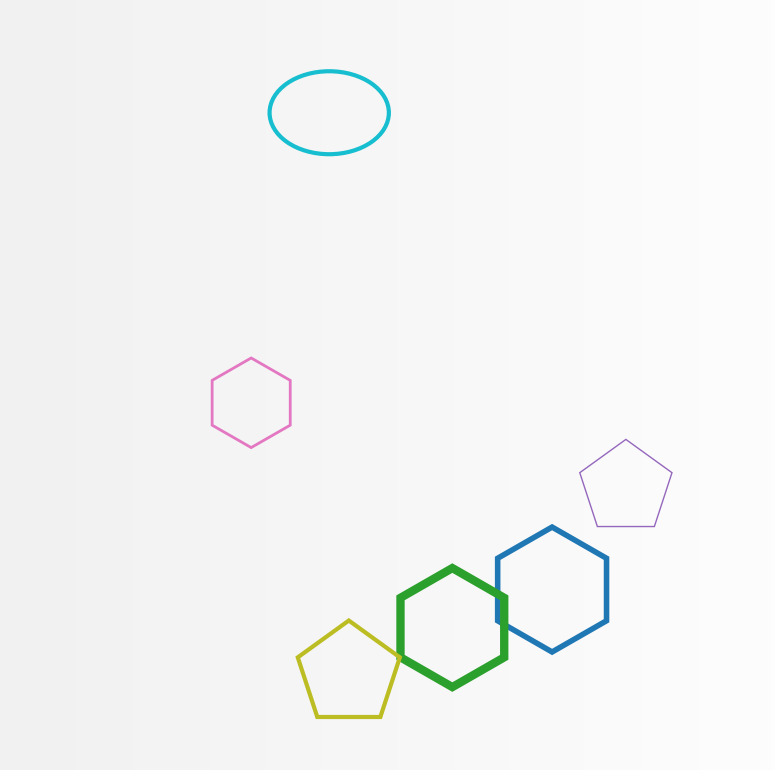[{"shape": "hexagon", "thickness": 2, "radius": 0.41, "center": [0.712, 0.234]}, {"shape": "hexagon", "thickness": 3, "radius": 0.39, "center": [0.584, 0.185]}, {"shape": "pentagon", "thickness": 0.5, "radius": 0.31, "center": [0.808, 0.367]}, {"shape": "hexagon", "thickness": 1, "radius": 0.29, "center": [0.324, 0.477]}, {"shape": "pentagon", "thickness": 1.5, "radius": 0.35, "center": [0.45, 0.125]}, {"shape": "oval", "thickness": 1.5, "radius": 0.38, "center": [0.425, 0.854]}]